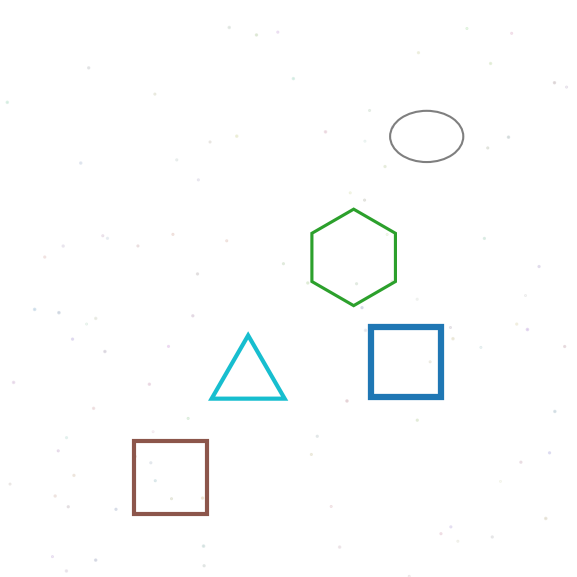[{"shape": "square", "thickness": 3, "radius": 0.3, "center": [0.703, 0.372]}, {"shape": "hexagon", "thickness": 1.5, "radius": 0.42, "center": [0.612, 0.553]}, {"shape": "square", "thickness": 2, "radius": 0.31, "center": [0.295, 0.172]}, {"shape": "oval", "thickness": 1, "radius": 0.32, "center": [0.739, 0.763]}, {"shape": "triangle", "thickness": 2, "radius": 0.37, "center": [0.43, 0.345]}]